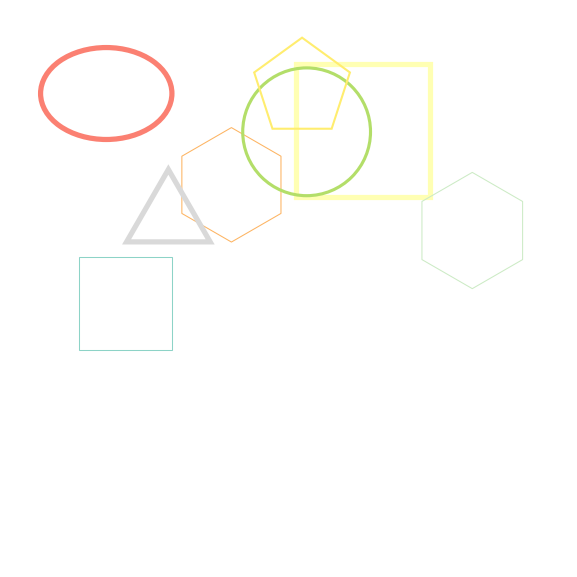[{"shape": "square", "thickness": 0.5, "radius": 0.4, "center": [0.217, 0.474]}, {"shape": "square", "thickness": 2.5, "radius": 0.58, "center": [0.628, 0.773]}, {"shape": "oval", "thickness": 2.5, "radius": 0.57, "center": [0.184, 0.837]}, {"shape": "hexagon", "thickness": 0.5, "radius": 0.5, "center": [0.401, 0.679]}, {"shape": "circle", "thickness": 1.5, "radius": 0.55, "center": [0.531, 0.771]}, {"shape": "triangle", "thickness": 2.5, "radius": 0.42, "center": [0.292, 0.622]}, {"shape": "hexagon", "thickness": 0.5, "radius": 0.5, "center": [0.818, 0.6]}, {"shape": "pentagon", "thickness": 1, "radius": 0.44, "center": [0.523, 0.847]}]